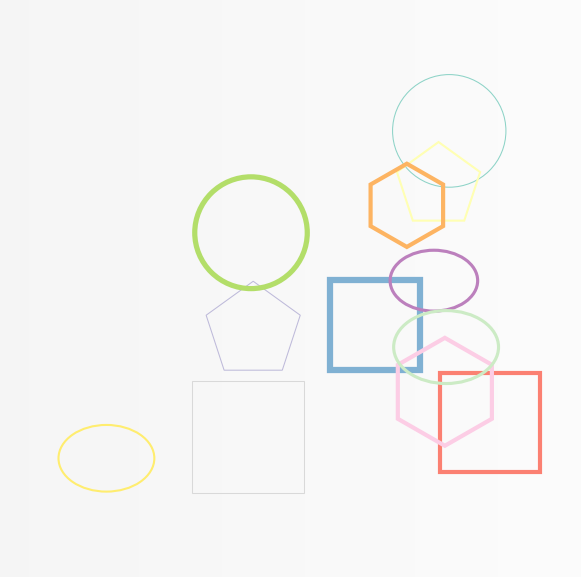[{"shape": "circle", "thickness": 0.5, "radius": 0.49, "center": [0.773, 0.772]}, {"shape": "pentagon", "thickness": 1, "radius": 0.38, "center": [0.754, 0.678]}, {"shape": "pentagon", "thickness": 0.5, "radius": 0.43, "center": [0.436, 0.427]}, {"shape": "square", "thickness": 2, "radius": 0.43, "center": [0.843, 0.268]}, {"shape": "square", "thickness": 3, "radius": 0.39, "center": [0.645, 0.437]}, {"shape": "hexagon", "thickness": 2, "radius": 0.36, "center": [0.7, 0.644]}, {"shape": "circle", "thickness": 2.5, "radius": 0.48, "center": [0.432, 0.596]}, {"shape": "hexagon", "thickness": 2, "radius": 0.47, "center": [0.765, 0.321]}, {"shape": "square", "thickness": 0.5, "radius": 0.48, "center": [0.427, 0.242]}, {"shape": "oval", "thickness": 1.5, "radius": 0.38, "center": [0.746, 0.513]}, {"shape": "oval", "thickness": 1.5, "radius": 0.45, "center": [0.767, 0.398]}, {"shape": "oval", "thickness": 1, "radius": 0.41, "center": [0.183, 0.206]}]